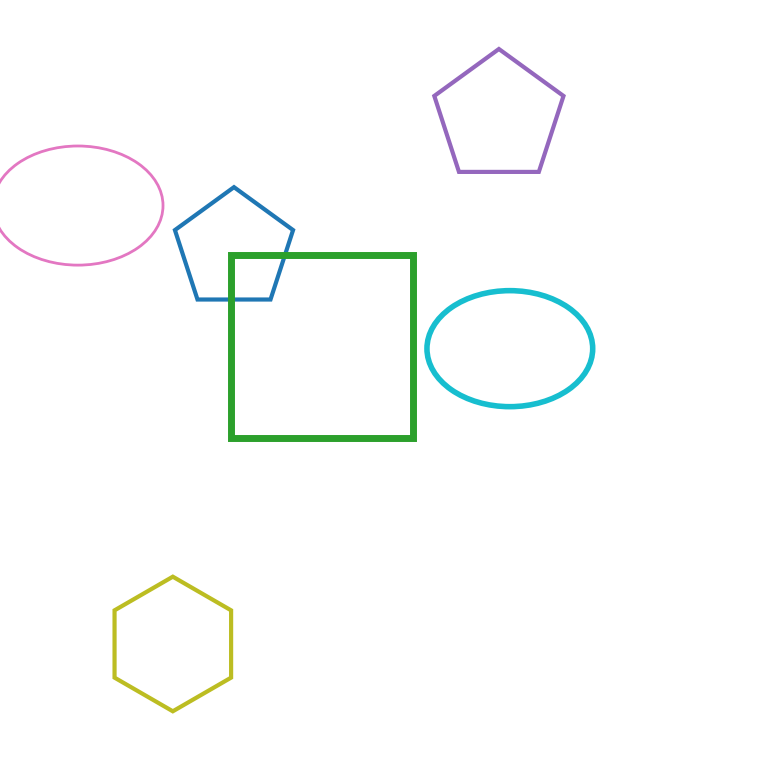[{"shape": "pentagon", "thickness": 1.5, "radius": 0.4, "center": [0.304, 0.676]}, {"shape": "square", "thickness": 2.5, "radius": 0.59, "center": [0.418, 0.55]}, {"shape": "pentagon", "thickness": 1.5, "radius": 0.44, "center": [0.648, 0.848]}, {"shape": "oval", "thickness": 1, "radius": 0.55, "center": [0.101, 0.733]}, {"shape": "hexagon", "thickness": 1.5, "radius": 0.44, "center": [0.224, 0.164]}, {"shape": "oval", "thickness": 2, "radius": 0.54, "center": [0.662, 0.547]}]